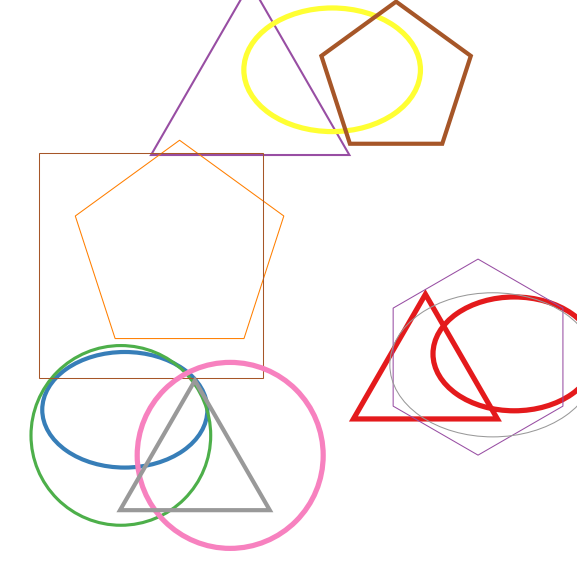[{"shape": "triangle", "thickness": 2.5, "radius": 0.72, "center": [0.737, 0.346]}, {"shape": "oval", "thickness": 2.5, "radius": 0.7, "center": [0.891, 0.386]}, {"shape": "oval", "thickness": 2, "radius": 0.71, "center": [0.216, 0.29]}, {"shape": "circle", "thickness": 1.5, "radius": 0.78, "center": [0.209, 0.245]}, {"shape": "triangle", "thickness": 1, "radius": 0.99, "center": [0.433, 0.83]}, {"shape": "hexagon", "thickness": 0.5, "radius": 0.85, "center": [0.828, 0.381]}, {"shape": "pentagon", "thickness": 0.5, "radius": 0.95, "center": [0.311, 0.566]}, {"shape": "oval", "thickness": 2.5, "radius": 0.76, "center": [0.575, 0.878]}, {"shape": "pentagon", "thickness": 2, "radius": 0.68, "center": [0.686, 0.86]}, {"shape": "square", "thickness": 0.5, "radius": 0.97, "center": [0.261, 0.539]}, {"shape": "circle", "thickness": 2.5, "radius": 0.81, "center": [0.399, 0.211]}, {"shape": "oval", "thickness": 0.5, "radius": 0.89, "center": [0.853, 0.367]}, {"shape": "triangle", "thickness": 2, "radius": 0.75, "center": [0.337, 0.191]}]